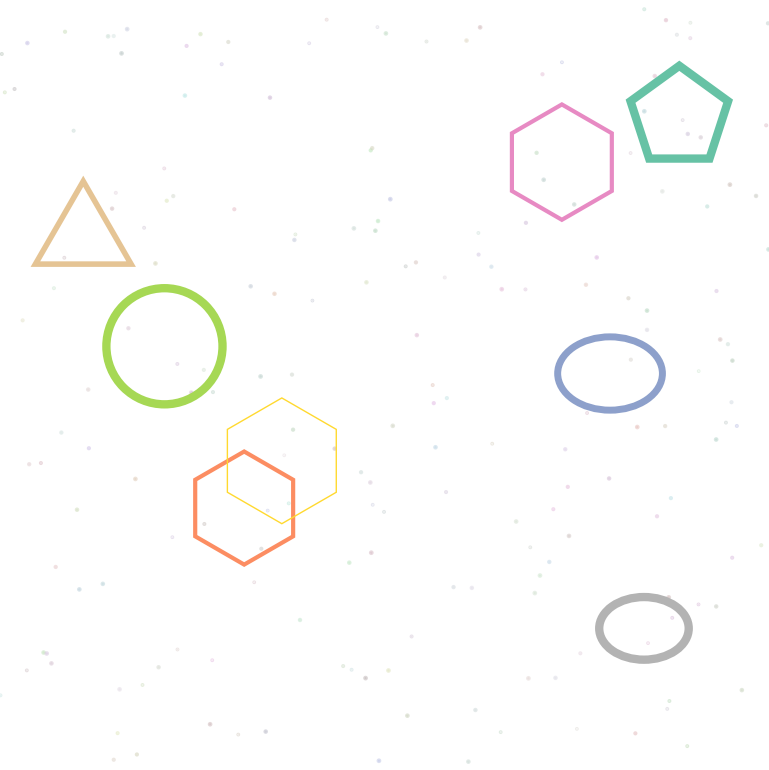[{"shape": "pentagon", "thickness": 3, "radius": 0.33, "center": [0.882, 0.848]}, {"shape": "hexagon", "thickness": 1.5, "radius": 0.37, "center": [0.317, 0.34]}, {"shape": "oval", "thickness": 2.5, "radius": 0.34, "center": [0.792, 0.515]}, {"shape": "hexagon", "thickness": 1.5, "radius": 0.37, "center": [0.73, 0.789]}, {"shape": "circle", "thickness": 3, "radius": 0.38, "center": [0.214, 0.55]}, {"shape": "hexagon", "thickness": 0.5, "radius": 0.41, "center": [0.366, 0.402]}, {"shape": "triangle", "thickness": 2, "radius": 0.36, "center": [0.108, 0.693]}, {"shape": "oval", "thickness": 3, "radius": 0.29, "center": [0.836, 0.184]}]